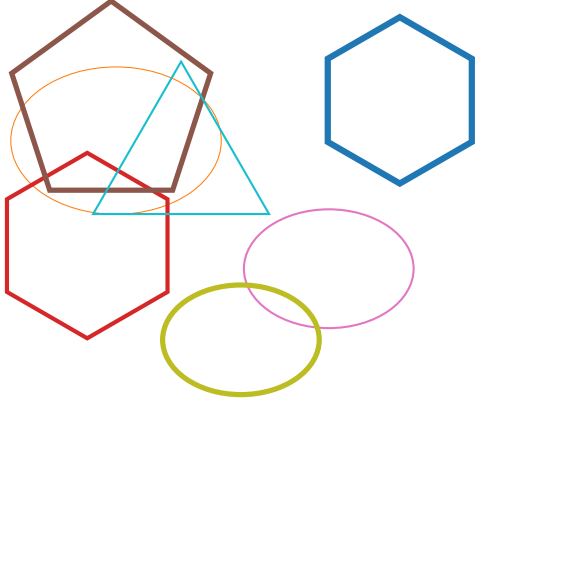[{"shape": "hexagon", "thickness": 3, "radius": 0.72, "center": [0.692, 0.825]}, {"shape": "oval", "thickness": 0.5, "radius": 0.91, "center": [0.201, 0.756]}, {"shape": "hexagon", "thickness": 2, "radius": 0.8, "center": [0.151, 0.574]}, {"shape": "pentagon", "thickness": 2.5, "radius": 0.91, "center": [0.193, 0.816]}, {"shape": "oval", "thickness": 1, "radius": 0.73, "center": [0.569, 0.534]}, {"shape": "oval", "thickness": 2.5, "radius": 0.68, "center": [0.417, 0.411]}, {"shape": "triangle", "thickness": 1, "radius": 0.88, "center": [0.314, 0.716]}]